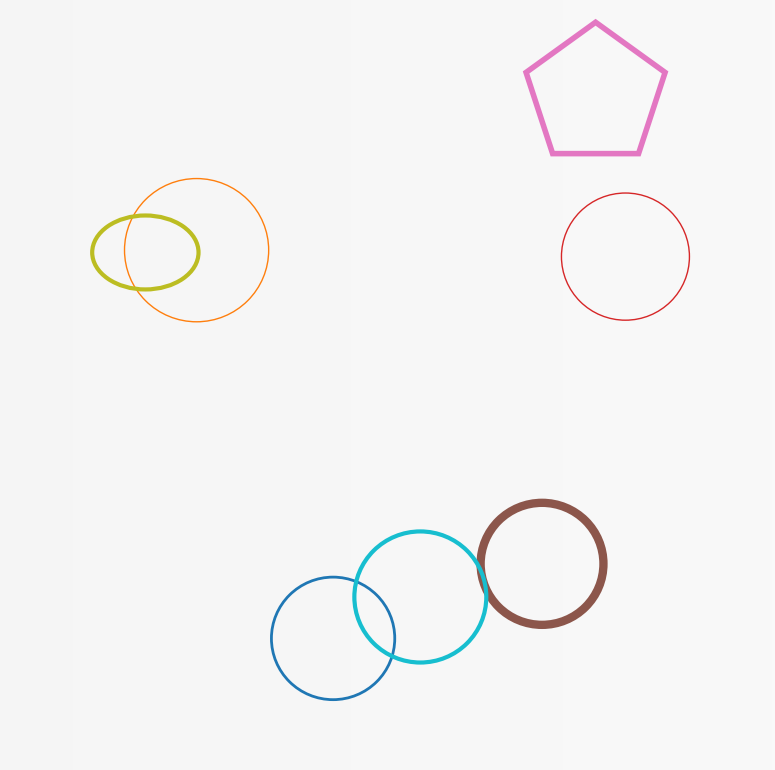[{"shape": "circle", "thickness": 1, "radius": 0.4, "center": [0.43, 0.171]}, {"shape": "circle", "thickness": 0.5, "radius": 0.47, "center": [0.254, 0.675]}, {"shape": "circle", "thickness": 0.5, "radius": 0.41, "center": [0.807, 0.667]}, {"shape": "circle", "thickness": 3, "radius": 0.4, "center": [0.699, 0.268]}, {"shape": "pentagon", "thickness": 2, "radius": 0.47, "center": [0.768, 0.877]}, {"shape": "oval", "thickness": 1.5, "radius": 0.34, "center": [0.188, 0.672]}, {"shape": "circle", "thickness": 1.5, "radius": 0.43, "center": [0.542, 0.225]}]